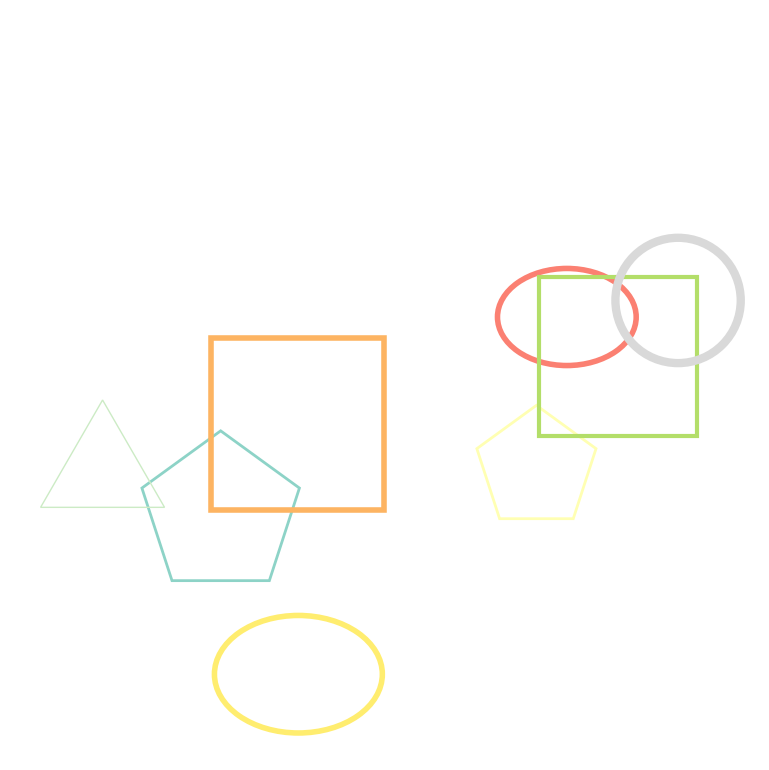[{"shape": "pentagon", "thickness": 1, "radius": 0.54, "center": [0.287, 0.333]}, {"shape": "pentagon", "thickness": 1, "radius": 0.41, "center": [0.697, 0.392]}, {"shape": "oval", "thickness": 2, "radius": 0.45, "center": [0.736, 0.588]}, {"shape": "square", "thickness": 2, "radius": 0.56, "center": [0.386, 0.449]}, {"shape": "square", "thickness": 1.5, "radius": 0.52, "center": [0.803, 0.537]}, {"shape": "circle", "thickness": 3, "radius": 0.41, "center": [0.881, 0.61]}, {"shape": "triangle", "thickness": 0.5, "radius": 0.46, "center": [0.133, 0.388]}, {"shape": "oval", "thickness": 2, "radius": 0.55, "center": [0.388, 0.124]}]